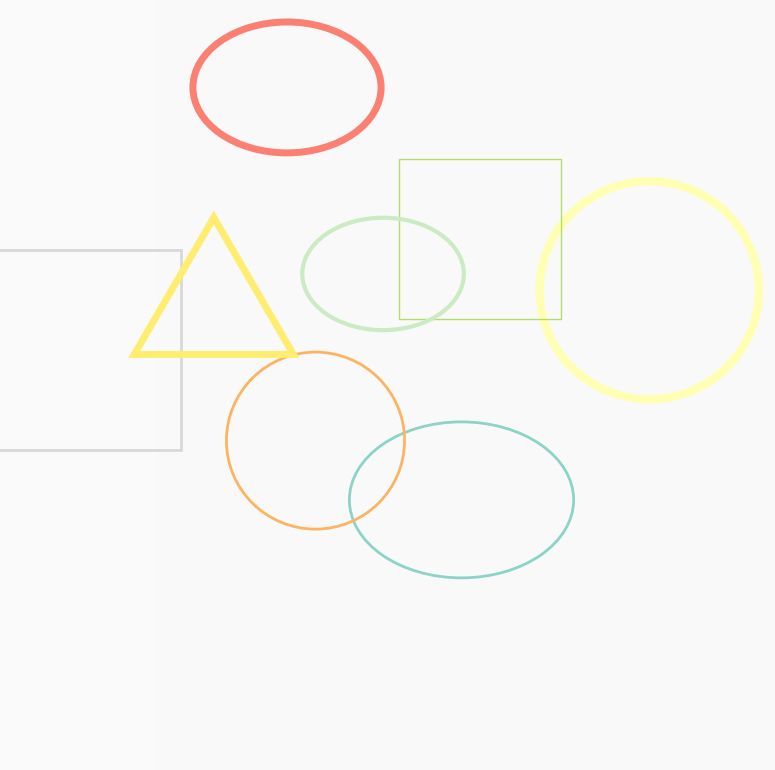[{"shape": "oval", "thickness": 1, "radius": 0.72, "center": [0.595, 0.351]}, {"shape": "circle", "thickness": 3, "radius": 0.71, "center": [0.838, 0.623]}, {"shape": "oval", "thickness": 2.5, "radius": 0.61, "center": [0.37, 0.886]}, {"shape": "circle", "thickness": 1, "radius": 0.57, "center": [0.407, 0.428]}, {"shape": "square", "thickness": 0.5, "radius": 0.52, "center": [0.619, 0.69]}, {"shape": "square", "thickness": 1, "radius": 0.65, "center": [0.104, 0.546]}, {"shape": "oval", "thickness": 1.5, "radius": 0.52, "center": [0.494, 0.644]}, {"shape": "triangle", "thickness": 2.5, "radius": 0.59, "center": [0.276, 0.599]}]